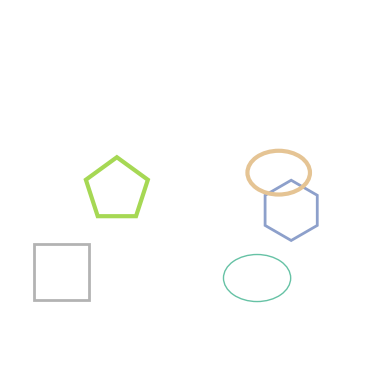[{"shape": "oval", "thickness": 1, "radius": 0.44, "center": [0.668, 0.278]}, {"shape": "hexagon", "thickness": 2, "radius": 0.39, "center": [0.756, 0.454]}, {"shape": "pentagon", "thickness": 3, "radius": 0.42, "center": [0.304, 0.507]}, {"shape": "oval", "thickness": 3, "radius": 0.41, "center": [0.724, 0.552]}, {"shape": "square", "thickness": 2, "radius": 0.36, "center": [0.16, 0.293]}]